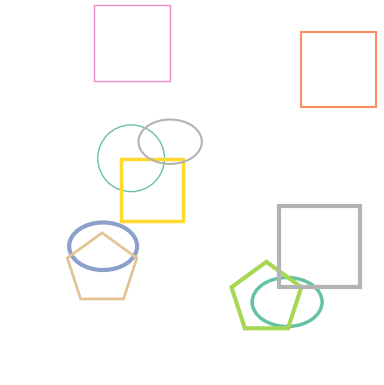[{"shape": "circle", "thickness": 1, "radius": 0.43, "center": [0.341, 0.589]}, {"shape": "oval", "thickness": 2.5, "radius": 0.45, "center": [0.746, 0.216]}, {"shape": "square", "thickness": 1.5, "radius": 0.49, "center": [0.879, 0.819]}, {"shape": "oval", "thickness": 3, "radius": 0.44, "center": [0.268, 0.36]}, {"shape": "square", "thickness": 1, "radius": 0.49, "center": [0.342, 0.889]}, {"shape": "pentagon", "thickness": 3, "radius": 0.48, "center": [0.692, 0.224]}, {"shape": "square", "thickness": 2.5, "radius": 0.4, "center": [0.394, 0.507]}, {"shape": "pentagon", "thickness": 2, "radius": 0.47, "center": [0.265, 0.3]}, {"shape": "oval", "thickness": 1.5, "radius": 0.41, "center": [0.442, 0.632]}, {"shape": "square", "thickness": 3, "radius": 0.52, "center": [0.83, 0.36]}]